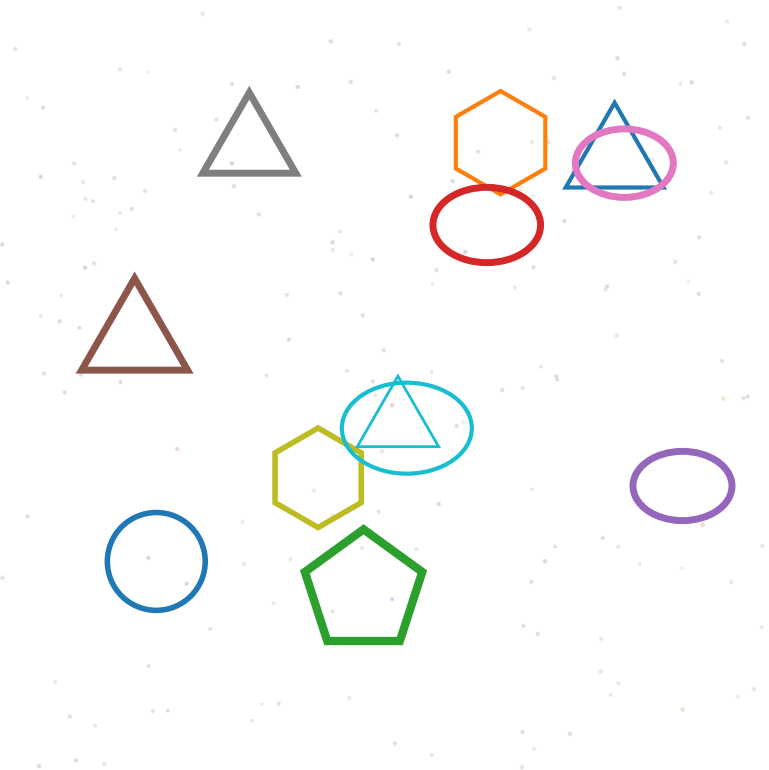[{"shape": "circle", "thickness": 2, "radius": 0.32, "center": [0.203, 0.271]}, {"shape": "triangle", "thickness": 1.5, "radius": 0.37, "center": [0.798, 0.793]}, {"shape": "hexagon", "thickness": 1.5, "radius": 0.34, "center": [0.65, 0.815]}, {"shape": "pentagon", "thickness": 3, "radius": 0.4, "center": [0.472, 0.232]}, {"shape": "oval", "thickness": 2.5, "radius": 0.35, "center": [0.632, 0.708]}, {"shape": "oval", "thickness": 2.5, "radius": 0.32, "center": [0.886, 0.369]}, {"shape": "triangle", "thickness": 2.5, "radius": 0.4, "center": [0.175, 0.559]}, {"shape": "oval", "thickness": 2.5, "radius": 0.32, "center": [0.811, 0.788]}, {"shape": "triangle", "thickness": 2.5, "radius": 0.35, "center": [0.324, 0.81]}, {"shape": "hexagon", "thickness": 2, "radius": 0.32, "center": [0.413, 0.38]}, {"shape": "triangle", "thickness": 1, "radius": 0.31, "center": [0.517, 0.45]}, {"shape": "oval", "thickness": 1.5, "radius": 0.42, "center": [0.528, 0.444]}]